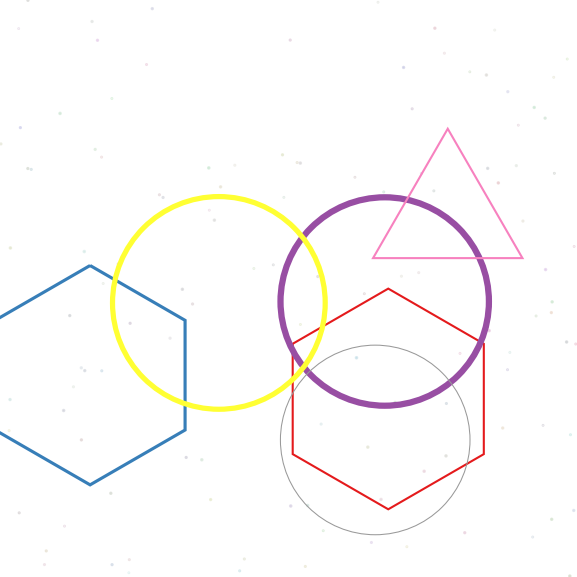[{"shape": "hexagon", "thickness": 1, "radius": 0.96, "center": [0.672, 0.308]}, {"shape": "hexagon", "thickness": 1.5, "radius": 0.95, "center": [0.156, 0.349]}, {"shape": "circle", "thickness": 3, "radius": 0.9, "center": [0.666, 0.477]}, {"shape": "circle", "thickness": 2.5, "radius": 0.92, "center": [0.379, 0.475]}, {"shape": "triangle", "thickness": 1, "radius": 0.75, "center": [0.775, 0.627]}, {"shape": "circle", "thickness": 0.5, "radius": 0.82, "center": [0.65, 0.237]}]